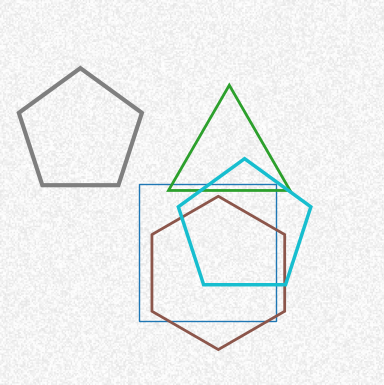[{"shape": "square", "thickness": 1, "radius": 0.89, "center": [0.539, 0.344]}, {"shape": "triangle", "thickness": 2, "radius": 0.91, "center": [0.596, 0.596]}, {"shape": "hexagon", "thickness": 2, "radius": 1.0, "center": [0.567, 0.291]}, {"shape": "pentagon", "thickness": 3, "radius": 0.84, "center": [0.209, 0.655]}, {"shape": "pentagon", "thickness": 2.5, "radius": 0.9, "center": [0.635, 0.407]}]